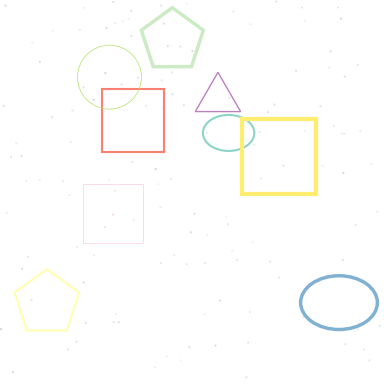[{"shape": "oval", "thickness": 1.5, "radius": 0.33, "center": [0.594, 0.655]}, {"shape": "pentagon", "thickness": 1.5, "radius": 0.44, "center": [0.122, 0.213]}, {"shape": "square", "thickness": 1.5, "radius": 0.4, "center": [0.345, 0.687]}, {"shape": "oval", "thickness": 2.5, "radius": 0.5, "center": [0.881, 0.214]}, {"shape": "circle", "thickness": 0.5, "radius": 0.42, "center": [0.284, 0.8]}, {"shape": "square", "thickness": 0.5, "radius": 0.38, "center": [0.293, 0.446]}, {"shape": "triangle", "thickness": 1, "radius": 0.34, "center": [0.566, 0.744]}, {"shape": "pentagon", "thickness": 2.5, "radius": 0.42, "center": [0.448, 0.895]}, {"shape": "square", "thickness": 3, "radius": 0.49, "center": [0.725, 0.594]}]